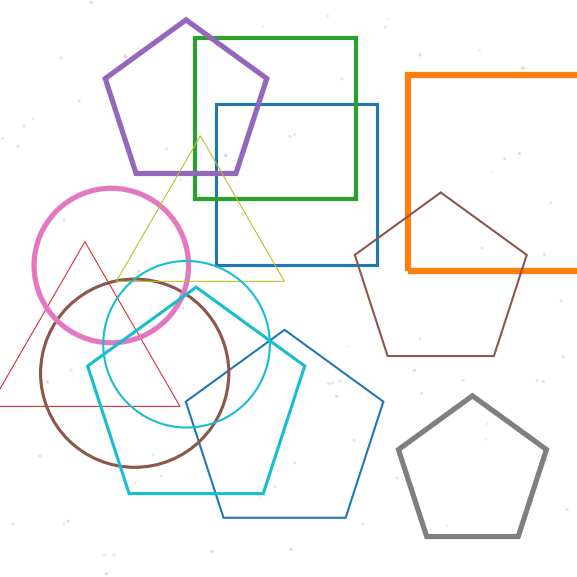[{"shape": "pentagon", "thickness": 1, "radius": 0.9, "center": [0.493, 0.248]}, {"shape": "square", "thickness": 1.5, "radius": 0.7, "center": [0.514, 0.68]}, {"shape": "square", "thickness": 3, "radius": 0.85, "center": [0.875, 0.7]}, {"shape": "square", "thickness": 2, "radius": 0.7, "center": [0.477, 0.794]}, {"shape": "triangle", "thickness": 0.5, "radius": 0.95, "center": [0.147, 0.39]}, {"shape": "pentagon", "thickness": 2.5, "radius": 0.74, "center": [0.322, 0.818]}, {"shape": "circle", "thickness": 1.5, "radius": 0.81, "center": [0.233, 0.353]}, {"shape": "pentagon", "thickness": 1, "radius": 0.78, "center": [0.763, 0.509]}, {"shape": "circle", "thickness": 2.5, "radius": 0.67, "center": [0.193, 0.539]}, {"shape": "pentagon", "thickness": 2.5, "radius": 0.67, "center": [0.818, 0.179]}, {"shape": "triangle", "thickness": 0.5, "radius": 0.84, "center": [0.347, 0.596]}, {"shape": "circle", "thickness": 1, "radius": 0.72, "center": [0.323, 0.403]}, {"shape": "pentagon", "thickness": 1.5, "radius": 0.99, "center": [0.34, 0.304]}]